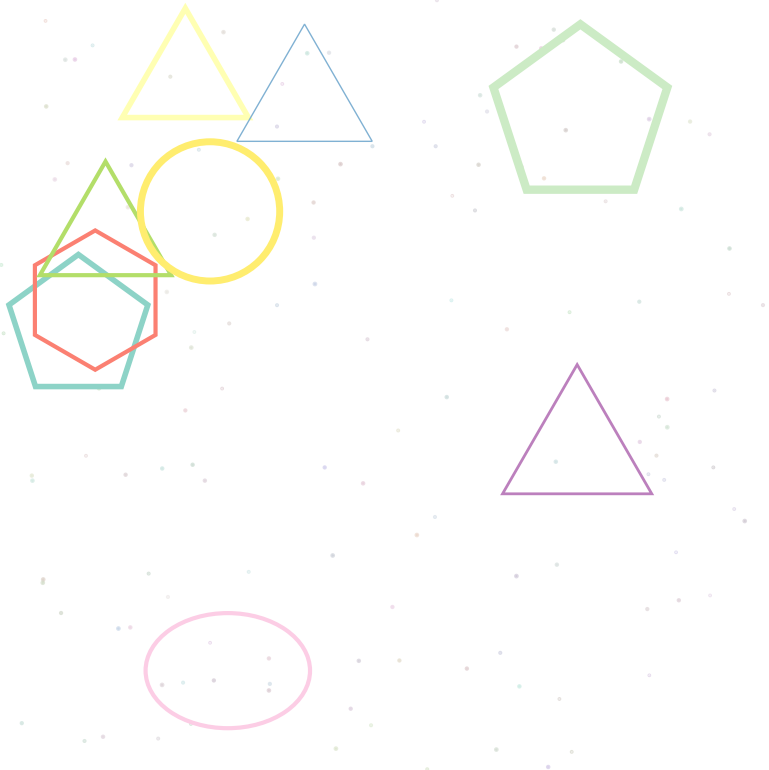[{"shape": "pentagon", "thickness": 2, "radius": 0.47, "center": [0.102, 0.575]}, {"shape": "triangle", "thickness": 2, "radius": 0.47, "center": [0.241, 0.895]}, {"shape": "hexagon", "thickness": 1.5, "radius": 0.45, "center": [0.124, 0.61]}, {"shape": "triangle", "thickness": 0.5, "radius": 0.51, "center": [0.396, 0.867]}, {"shape": "triangle", "thickness": 1.5, "radius": 0.49, "center": [0.137, 0.692]}, {"shape": "oval", "thickness": 1.5, "radius": 0.53, "center": [0.296, 0.129]}, {"shape": "triangle", "thickness": 1, "radius": 0.56, "center": [0.75, 0.415]}, {"shape": "pentagon", "thickness": 3, "radius": 0.59, "center": [0.754, 0.85]}, {"shape": "circle", "thickness": 2.5, "radius": 0.45, "center": [0.273, 0.725]}]